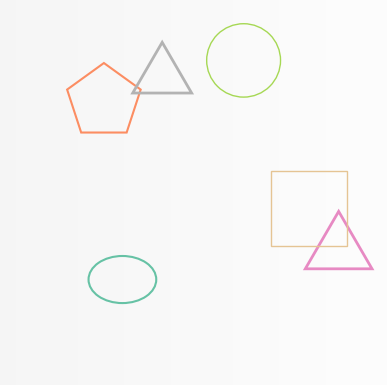[{"shape": "oval", "thickness": 1.5, "radius": 0.44, "center": [0.316, 0.274]}, {"shape": "pentagon", "thickness": 1.5, "radius": 0.5, "center": [0.268, 0.737]}, {"shape": "triangle", "thickness": 2, "radius": 0.5, "center": [0.874, 0.351]}, {"shape": "circle", "thickness": 1, "radius": 0.48, "center": [0.629, 0.843]}, {"shape": "square", "thickness": 1, "radius": 0.49, "center": [0.798, 0.459]}, {"shape": "triangle", "thickness": 2, "radius": 0.44, "center": [0.419, 0.802]}]